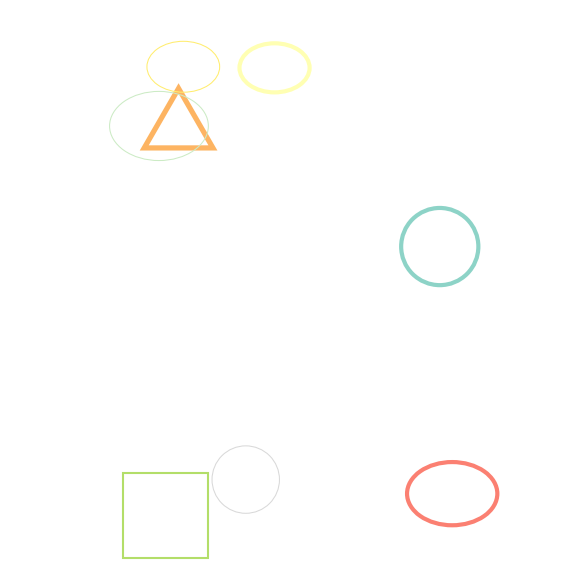[{"shape": "circle", "thickness": 2, "radius": 0.33, "center": [0.761, 0.572]}, {"shape": "oval", "thickness": 2, "radius": 0.3, "center": [0.475, 0.882]}, {"shape": "oval", "thickness": 2, "radius": 0.39, "center": [0.783, 0.144]}, {"shape": "triangle", "thickness": 2.5, "radius": 0.34, "center": [0.309, 0.777]}, {"shape": "square", "thickness": 1, "radius": 0.37, "center": [0.286, 0.107]}, {"shape": "circle", "thickness": 0.5, "radius": 0.29, "center": [0.426, 0.169]}, {"shape": "oval", "thickness": 0.5, "radius": 0.43, "center": [0.275, 0.781]}, {"shape": "oval", "thickness": 0.5, "radius": 0.31, "center": [0.317, 0.884]}]